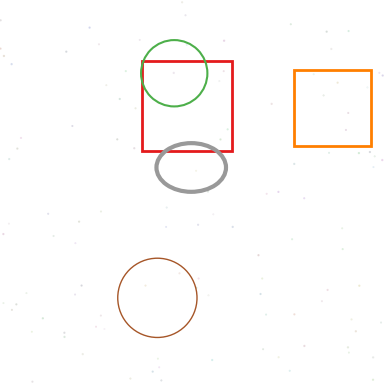[{"shape": "square", "thickness": 2, "radius": 0.58, "center": [0.486, 0.724]}, {"shape": "circle", "thickness": 1.5, "radius": 0.43, "center": [0.453, 0.81]}, {"shape": "square", "thickness": 2, "radius": 0.5, "center": [0.863, 0.72]}, {"shape": "circle", "thickness": 1, "radius": 0.51, "center": [0.409, 0.226]}, {"shape": "oval", "thickness": 3, "radius": 0.45, "center": [0.497, 0.565]}]